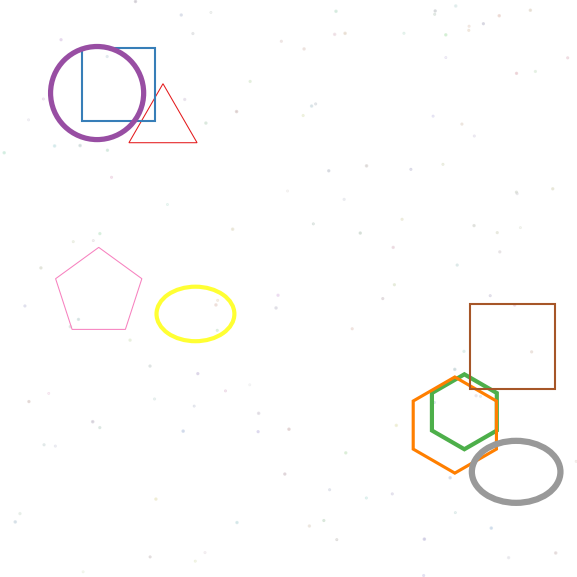[{"shape": "triangle", "thickness": 0.5, "radius": 0.34, "center": [0.282, 0.786]}, {"shape": "square", "thickness": 1, "radius": 0.32, "center": [0.205, 0.853]}, {"shape": "hexagon", "thickness": 2, "radius": 0.32, "center": [0.804, 0.286]}, {"shape": "circle", "thickness": 2.5, "radius": 0.4, "center": [0.168, 0.838]}, {"shape": "hexagon", "thickness": 1.5, "radius": 0.42, "center": [0.788, 0.263]}, {"shape": "oval", "thickness": 2, "radius": 0.34, "center": [0.338, 0.455]}, {"shape": "square", "thickness": 1, "radius": 0.37, "center": [0.887, 0.399]}, {"shape": "pentagon", "thickness": 0.5, "radius": 0.39, "center": [0.171, 0.492]}, {"shape": "oval", "thickness": 3, "radius": 0.38, "center": [0.894, 0.182]}]